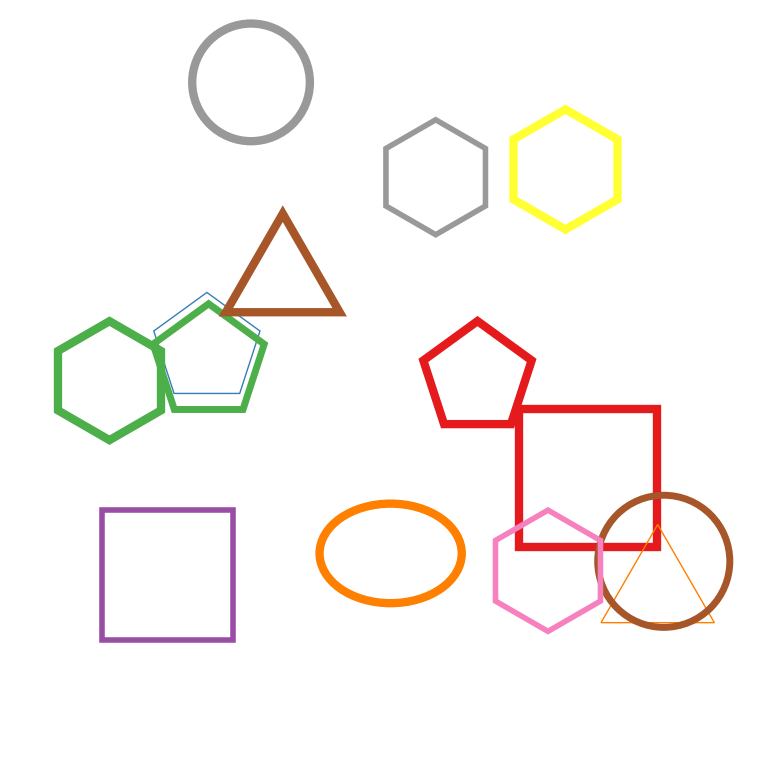[{"shape": "pentagon", "thickness": 3, "radius": 0.37, "center": [0.62, 0.509]}, {"shape": "square", "thickness": 3, "radius": 0.45, "center": [0.764, 0.379]}, {"shape": "pentagon", "thickness": 0.5, "radius": 0.36, "center": [0.269, 0.548]}, {"shape": "pentagon", "thickness": 2.5, "radius": 0.38, "center": [0.271, 0.53]}, {"shape": "hexagon", "thickness": 3, "radius": 0.39, "center": [0.142, 0.506]}, {"shape": "square", "thickness": 2, "radius": 0.42, "center": [0.218, 0.254]}, {"shape": "oval", "thickness": 3, "radius": 0.46, "center": [0.507, 0.281]}, {"shape": "triangle", "thickness": 0.5, "radius": 0.42, "center": [0.854, 0.234]}, {"shape": "hexagon", "thickness": 3, "radius": 0.39, "center": [0.734, 0.78]}, {"shape": "circle", "thickness": 2.5, "radius": 0.43, "center": [0.862, 0.271]}, {"shape": "triangle", "thickness": 3, "radius": 0.43, "center": [0.367, 0.637]}, {"shape": "hexagon", "thickness": 2, "radius": 0.39, "center": [0.712, 0.259]}, {"shape": "hexagon", "thickness": 2, "radius": 0.37, "center": [0.566, 0.77]}, {"shape": "circle", "thickness": 3, "radius": 0.38, "center": [0.326, 0.893]}]